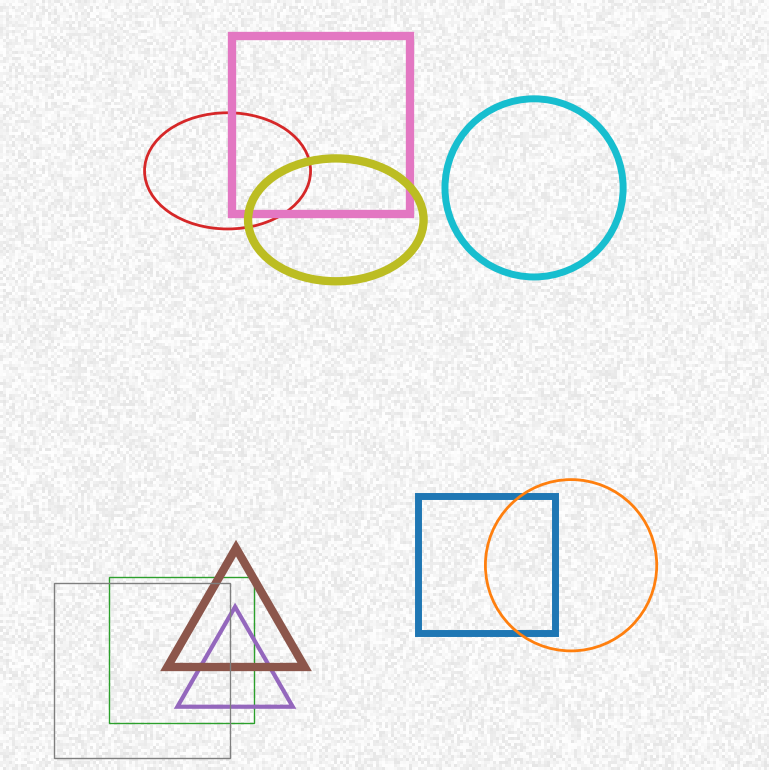[{"shape": "square", "thickness": 2.5, "radius": 0.44, "center": [0.632, 0.267]}, {"shape": "circle", "thickness": 1, "radius": 0.56, "center": [0.742, 0.266]}, {"shape": "square", "thickness": 0.5, "radius": 0.47, "center": [0.236, 0.156]}, {"shape": "oval", "thickness": 1, "radius": 0.54, "center": [0.296, 0.778]}, {"shape": "triangle", "thickness": 1.5, "radius": 0.43, "center": [0.305, 0.125]}, {"shape": "triangle", "thickness": 3, "radius": 0.51, "center": [0.307, 0.185]}, {"shape": "square", "thickness": 3, "radius": 0.58, "center": [0.417, 0.838]}, {"shape": "square", "thickness": 0.5, "radius": 0.57, "center": [0.185, 0.129]}, {"shape": "oval", "thickness": 3, "radius": 0.57, "center": [0.436, 0.714]}, {"shape": "circle", "thickness": 2.5, "radius": 0.58, "center": [0.694, 0.756]}]